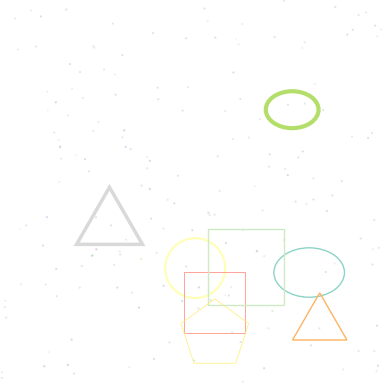[{"shape": "oval", "thickness": 1, "radius": 0.46, "center": [0.803, 0.292]}, {"shape": "circle", "thickness": 1.5, "radius": 0.39, "center": [0.507, 0.304]}, {"shape": "square", "thickness": 0.5, "radius": 0.4, "center": [0.558, 0.214]}, {"shape": "triangle", "thickness": 1, "radius": 0.41, "center": [0.83, 0.158]}, {"shape": "oval", "thickness": 3, "radius": 0.34, "center": [0.759, 0.715]}, {"shape": "triangle", "thickness": 2.5, "radius": 0.49, "center": [0.284, 0.415]}, {"shape": "square", "thickness": 1, "radius": 0.5, "center": [0.639, 0.306]}, {"shape": "pentagon", "thickness": 0.5, "radius": 0.46, "center": [0.558, 0.131]}]